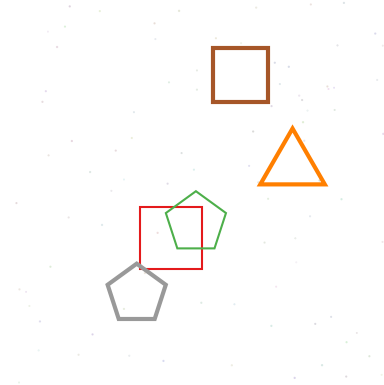[{"shape": "square", "thickness": 1.5, "radius": 0.4, "center": [0.445, 0.382]}, {"shape": "pentagon", "thickness": 1.5, "radius": 0.41, "center": [0.509, 0.421]}, {"shape": "triangle", "thickness": 3, "radius": 0.48, "center": [0.76, 0.569]}, {"shape": "square", "thickness": 3, "radius": 0.35, "center": [0.625, 0.805]}, {"shape": "pentagon", "thickness": 3, "radius": 0.4, "center": [0.355, 0.236]}]